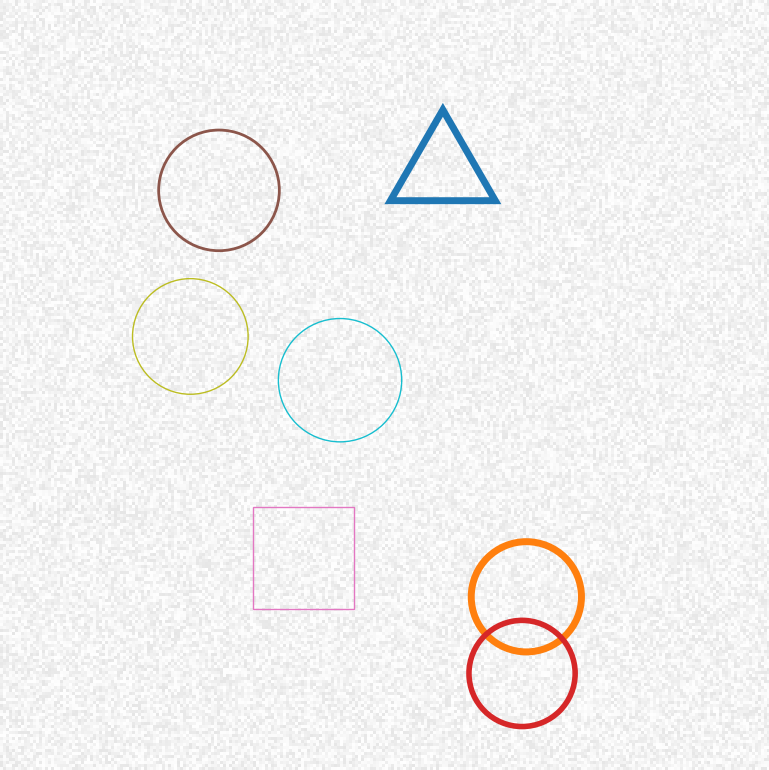[{"shape": "triangle", "thickness": 2.5, "radius": 0.39, "center": [0.575, 0.779]}, {"shape": "circle", "thickness": 2.5, "radius": 0.36, "center": [0.684, 0.225]}, {"shape": "circle", "thickness": 2, "radius": 0.34, "center": [0.678, 0.125]}, {"shape": "circle", "thickness": 1, "radius": 0.39, "center": [0.284, 0.753]}, {"shape": "square", "thickness": 0.5, "radius": 0.33, "center": [0.394, 0.275]}, {"shape": "circle", "thickness": 0.5, "radius": 0.38, "center": [0.247, 0.563]}, {"shape": "circle", "thickness": 0.5, "radius": 0.4, "center": [0.442, 0.506]}]